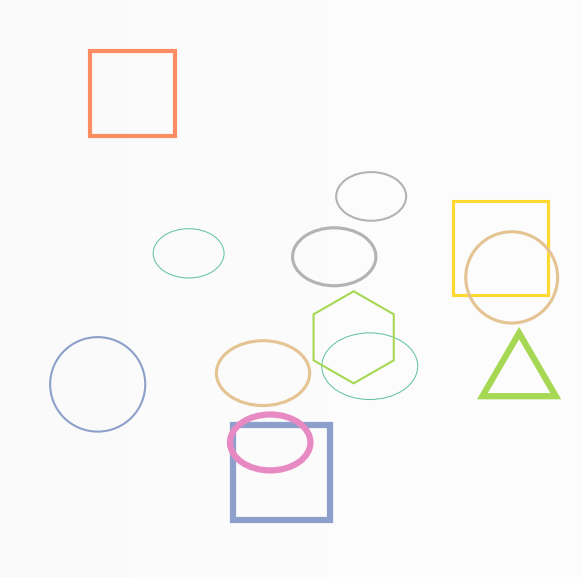[{"shape": "oval", "thickness": 0.5, "radius": 0.41, "center": [0.636, 0.365]}, {"shape": "oval", "thickness": 0.5, "radius": 0.3, "center": [0.325, 0.56]}, {"shape": "square", "thickness": 2, "radius": 0.36, "center": [0.228, 0.837]}, {"shape": "square", "thickness": 3, "radius": 0.41, "center": [0.484, 0.181]}, {"shape": "circle", "thickness": 1, "radius": 0.41, "center": [0.168, 0.334]}, {"shape": "oval", "thickness": 3, "radius": 0.35, "center": [0.465, 0.233]}, {"shape": "hexagon", "thickness": 1, "radius": 0.4, "center": [0.608, 0.415]}, {"shape": "triangle", "thickness": 3, "radius": 0.36, "center": [0.893, 0.35]}, {"shape": "square", "thickness": 1.5, "radius": 0.41, "center": [0.861, 0.57]}, {"shape": "circle", "thickness": 1.5, "radius": 0.4, "center": [0.88, 0.519]}, {"shape": "oval", "thickness": 1.5, "radius": 0.4, "center": [0.453, 0.353]}, {"shape": "oval", "thickness": 1, "radius": 0.3, "center": [0.639, 0.659]}, {"shape": "oval", "thickness": 1.5, "radius": 0.36, "center": [0.575, 0.555]}]